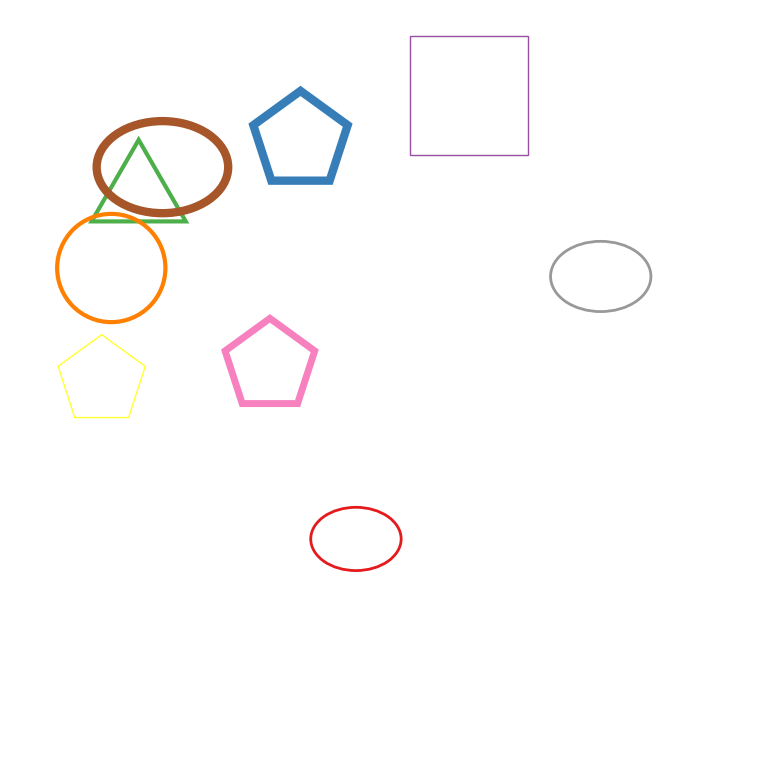[{"shape": "oval", "thickness": 1, "radius": 0.29, "center": [0.462, 0.3]}, {"shape": "pentagon", "thickness": 3, "radius": 0.32, "center": [0.39, 0.818]}, {"shape": "triangle", "thickness": 1.5, "radius": 0.35, "center": [0.18, 0.748]}, {"shape": "square", "thickness": 0.5, "radius": 0.38, "center": [0.609, 0.876]}, {"shape": "circle", "thickness": 1.5, "radius": 0.35, "center": [0.145, 0.652]}, {"shape": "pentagon", "thickness": 0.5, "radius": 0.3, "center": [0.132, 0.506]}, {"shape": "oval", "thickness": 3, "radius": 0.43, "center": [0.211, 0.783]}, {"shape": "pentagon", "thickness": 2.5, "radius": 0.31, "center": [0.351, 0.525]}, {"shape": "oval", "thickness": 1, "radius": 0.33, "center": [0.78, 0.641]}]